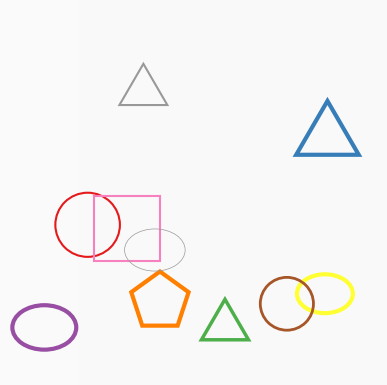[{"shape": "circle", "thickness": 1.5, "radius": 0.42, "center": [0.226, 0.416]}, {"shape": "triangle", "thickness": 3, "radius": 0.47, "center": [0.845, 0.645]}, {"shape": "triangle", "thickness": 2.5, "radius": 0.35, "center": [0.581, 0.152]}, {"shape": "oval", "thickness": 3, "radius": 0.41, "center": [0.114, 0.15]}, {"shape": "pentagon", "thickness": 3, "radius": 0.39, "center": [0.413, 0.217]}, {"shape": "oval", "thickness": 3, "radius": 0.36, "center": [0.838, 0.237]}, {"shape": "circle", "thickness": 2, "radius": 0.34, "center": [0.74, 0.211]}, {"shape": "square", "thickness": 1.5, "radius": 0.42, "center": [0.329, 0.406]}, {"shape": "triangle", "thickness": 1.5, "radius": 0.36, "center": [0.37, 0.763]}, {"shape": "oval", "thickness": 0.5, "radius": 0.39, "center": [0.4, 0.351]}]